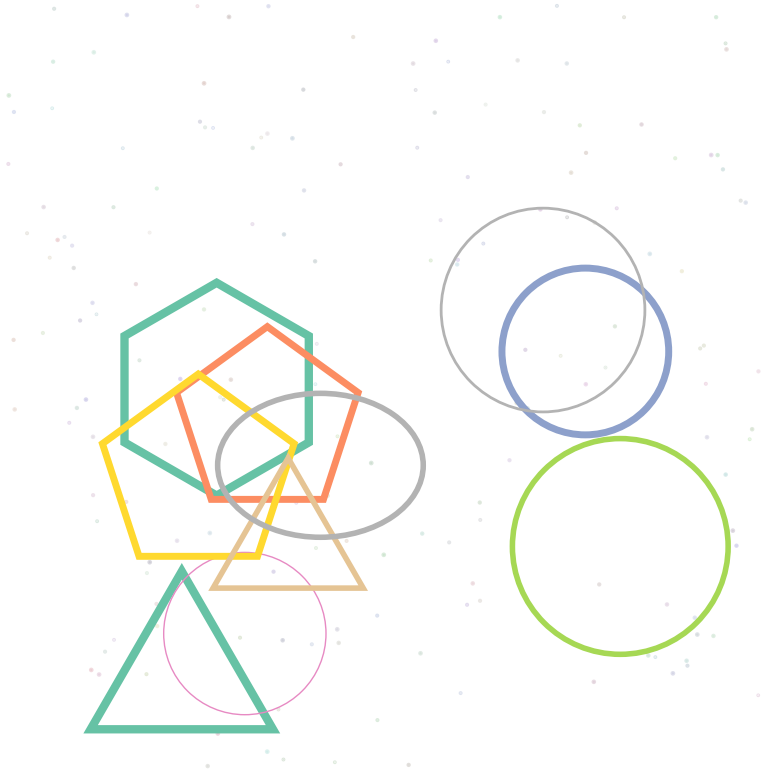[{"shape": "hexagon", "thickness": 3, "radius": 0.69, "center": [0.281, 0.495]}, {"shape": "triangle", "thickness": 3, "radius": 0.68, "center": [0.236, 0.121]}, {"shape": "pentagon", "thickness": 2.5, "radius": 0.62, "center": [0.347, 0.452]}, {"shape": "circle", "thickness": 2.5, "radius": 0.54, "center": [0.76, 0.544]}, {"shape": "circle", "thickness": 0.5, "radius": 0.53, "center": [0.318, 0.177]}, {"shape": "circle", "thickness": 2, "radius": 0.7, "center": [0.806, 0.29]}, {"shape": "pentagon", "thickness": 2.5, "radius": 0.65, "center": [0.257, 0.383]}, {"shape": "triangle", "thickness": 2, "radius": 0.56, "center": [0.374, 0.293]}, {"shape": "circle", "thickness": 1, "radius": 0.66, "center": [0.705, 0.597]}, {"shape": "oval", "thickness": 2, "radius": 0.67, "center": [0.416, 0.396]}]